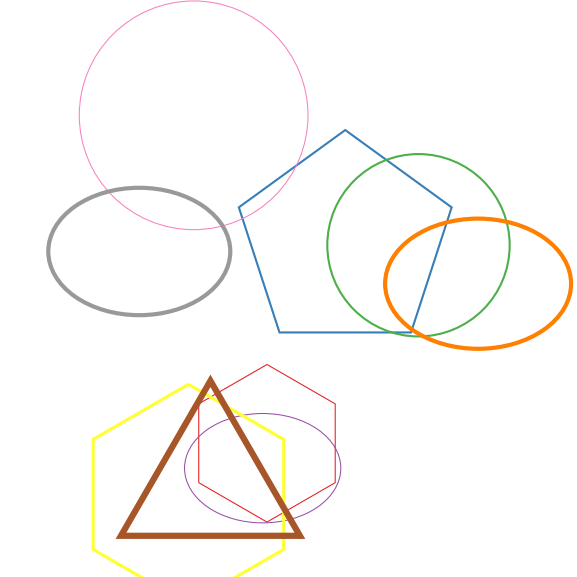[{"shape": "hexagon", "thickness": 0.5, "radius": 0.68, "center": [0.462, 0.232]}, {"shape": "pentagon", "thickness": 1, "radius": 0.97, "center": [0.598, 0.58]}, {"shape": "circle", "thickness": 1, "radius": 0.79, "center": [0.725, 0.574]}, {"shape": "oval", "thickness": 0.5, "radius": 0.68, "center": [0.455, 0.188]}, {"shape": "oval", "thickness": 2, "radius": 0.81, "center": [0.828, 0.508]}, {"shape": "hexagon", "thickness": 1.5, "radius": 0.95, "center": [0.326, 0.143]}, {"shape": "triangle", "thickness": 3, "radius": 0.89, "center": [0.364, 0.161]}, {"shape": "circle", "thickness": 0.5, "radius": 0.99, "center": [0.335, 0.799]}, {"shape": "oval", "thickness": 2, "radius": 0.79, "center": [0.241, 0.564]}]